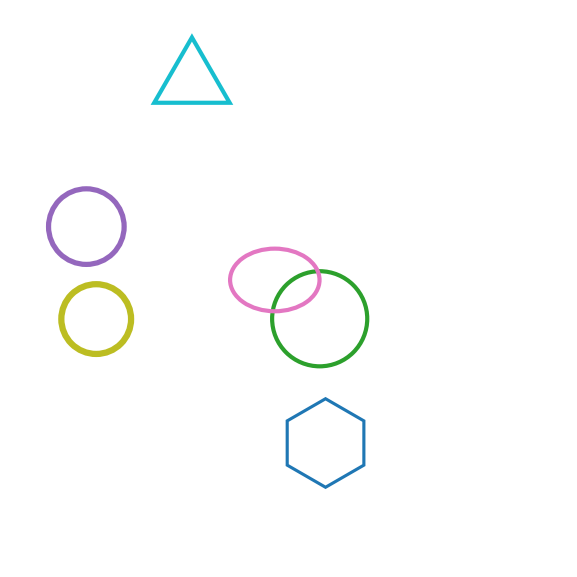[{"shape": "hexagon", "thickness": 1.5, "radius": 0.38, "center": [0.564, 0.232]}, {"shape": "circle", "thickness": 2, "radius": 0.41, "center": [0.554, 0.447]}, {"shape": "circle", "thickness": 2.5, "radius": 0.33, "center": [0.15, 0.607]}, {"shape": "oval", "thickness": 2, "radius": 0.39, "center": [0.476, 0.514]}, {"shape": "circle", "thickness": 3, "radius": 0.3, "center": [0.167, 0.447]}, {"shape": "triangle", "thickness": 2, "radius": 0.38, "center": [0.332, 0.859]}]